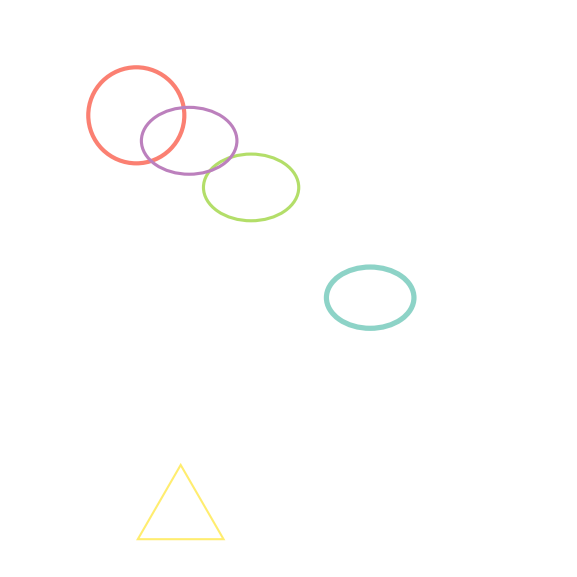[{"shape": "oval", "thickness": 2.5, "radius": 0.38, "center": [0.641, 0.484]}, {"shape": "circle", "thickness": 2, "radius": 0.42, "center": [0.236, 0.799]}, {"shape": "oval", "thickness": 1.5, "radius": 0.41, "center": [0.435, 0.675]}, {"shape": "oval", "thickness": 1.5, "radius": 0.41, "center": [0.328, 0.755]}, {"shape": "triangle", "thickness": 1, "radius": 0.43, "center": [0.313, 0.108]}]